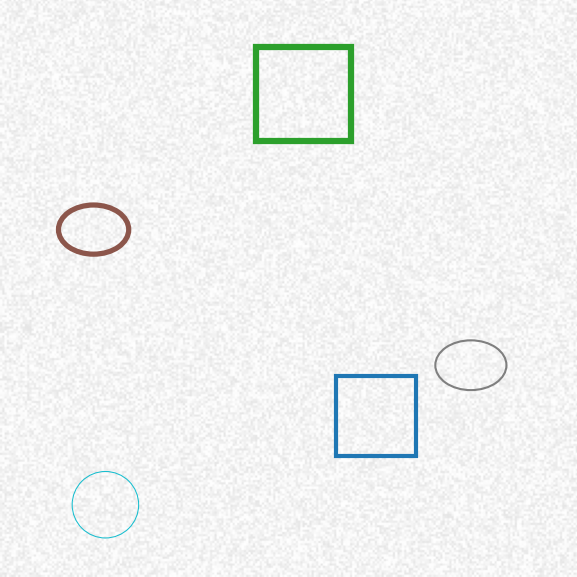[{"shape": "square", "thickness": 2, "radius": 0.35, "center": [0.651, 0.279]}, {"shape": "square", "thickness": 3, "radius": 0.41, "center": [0.525, 0.837]}, {"shape": "oval", "thickness": 2.5, "radius": 0.3, "center": [0.162, 0.602]}, {"shape": "oval", "thickness": 1, "radius": 0.31, "center": [0.815, 0.367]}, {"shape": "circle", "thickness": 0.5, "radius": 0.29, "center": [0.183, 0.125]}]